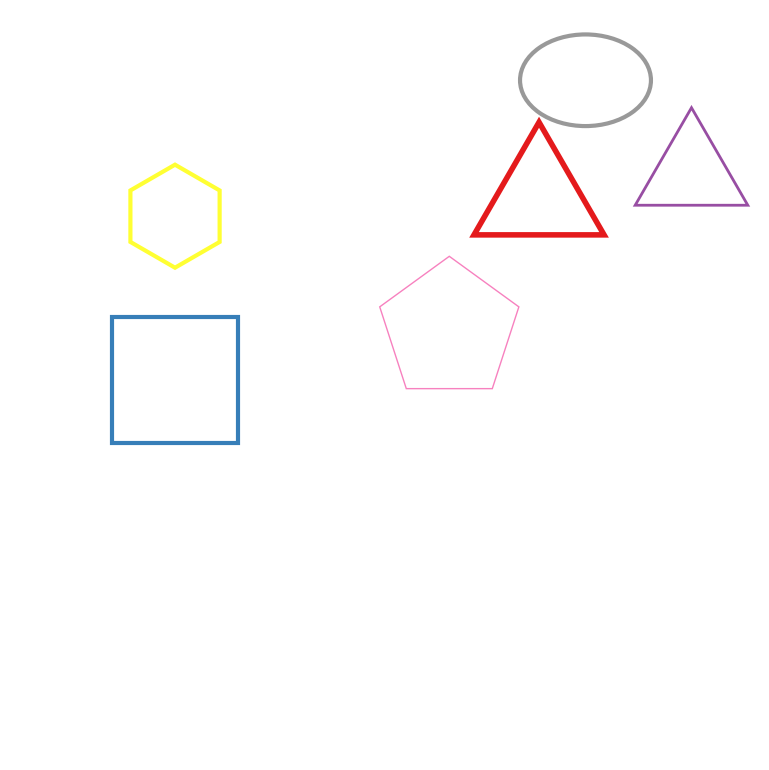[{"shape": "triangle", "thickness": 2, "radius": 0.49, "center": [0.7, 0.744]}, {"shape": "square", "thickness": 1.5, "radius": 0.41, "center": [0.227, 0.506]}, {"shape": "triangle", "thickness": 1, "radius": 0.42, "center": [0.898, 0.776]}, {"shape": "hexagon", "thickness": 1.5, "radius": 0.33, "center": [0.227, 0.719]}, {"shape": "pentagon", "thickness": 0.5, "radius": 0.47, "center": [0.583, 0.572]}, {"shape": "oval", "thickness": 1.5, "radius": 0.43, "center": [0.76, 0.896]}]